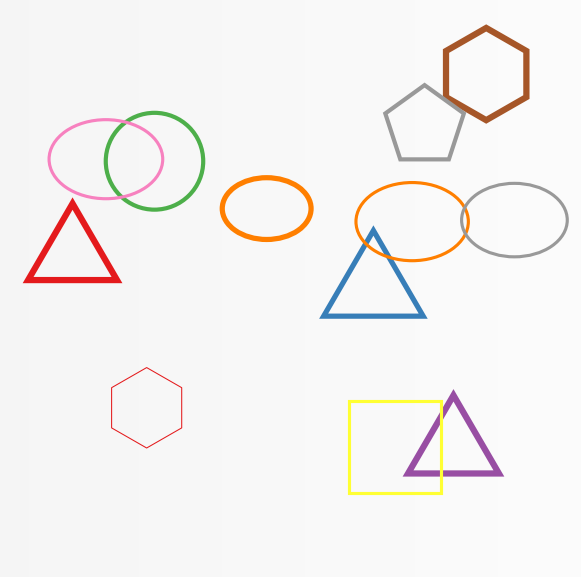[{"shape": "triangle", "thickness": 3, "radius": 0.44, "center": [0.125, 0.558]}, {"shape": "hexagon", "thickness": 0.5, "radius": 0.35, "center": [0.252, 0.293]}, {"shape": "triangle", "thickness": 2.5, "radius": 0.49, "center": [0.642, 0.501]}, {"shape": "circle", "thickness": 2, "radius": 0.42, "center": [0.266, 0.72]}, {"shape": "triangle", "thickness": 3, "radius": 0.45, "center": [0.78, 0.224]}, {"shape": "oval", "thickness": 2.5, "radius": 0.38, "center": [0.459, 0.638]}, {"shape": "oval", "thickness": 1.5, "radius": 0.48, "center": [0.709, 0.615]}, {"shape": "square", "thickness": 1.5, "radius": 0.4, "center": [0.68, 0.226]}, {"shape": "hexagon", "thickness": 3, "radius": 0.4, "center": [0.836, 0.871]}, {"shape": "oval", "thickness": 1.5, "radius": 0.49, "center": [0.182, 0.723]}, {"shape": "oval", "thickness": 1.5, "radius": 0.45, "center": [0.885, 0.618]}, {"shape": "pentagon", "thickness": 2, "radius": 0.36, "center": [0.73, 0.781]}]